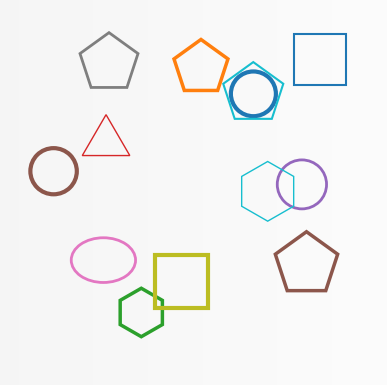[{"shape": "circle", "thickness": 3, "radius": 0.29, "center": [0.654, 0.756]}, {"shape": "square", "thickness": 1.5, "radius": 0.33, "center": [0.826, 0.846]}, {"shape": "pentagon", "thickness": 2.5, "radius": 0.37, "center": [0.519, 0.824]}, {"shape": "hexagon", "thickness": 2.5, "radius": 0.31, "center": [0.365, 0.188]}, {"shape": "triangle", "thickness": 1, "radius": 0.35, "center": [0.274, 0.631]}, {"shape": "circle", "thickness": 2, "radius": 0.32, "center": [0.779, 0.521]}, {"shape": "circle", "thickness": 3, "radius": 0.3, "center": [0.138, 0.555]}, {"shape": "pentagon", "thickness": 2.5, "radius": 0.42, "center": [0.791, 0.314]}, {"shape": "oval", "thickness": 2, "radius": 0.41, "center": [0.267, 0.324]}, {"shape": "pentagon", "thickness": 2, "radius": 0.39, "center": [0.281, 0.837]}, {"shape": "square", "thickness": 3, "radius": 0.34, "center": [0.469, 0.269]}, {"shape": "pentagon", "thickness": 1.5, "radius": 0.41, "center": [0.654, 0.757]}, {"shape": "hexagon", "thickness": 1, "radius": 0.39, "center": [0.691, 0.503]}]